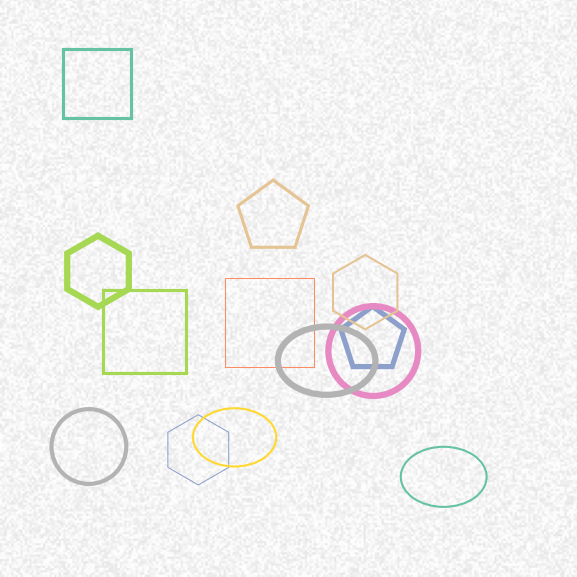[{"shape": "square", "thickness": 1.5, "radius": 0.3, "center": [0.168, 0.855]}, {"shape": "oval", "thickness": 1, "radius": 0.37, "center": [0.768, 0.173]}, {"shape": "square", "thickness": 0.5, "radius": 0.38, "center": [0.466, 0.44]}, {"shape": "pentagon", "thickness": 2.5, "radius": 0.29, "center": [0.645, 0.411]}, {"shape": "hexagon", "thickness": 0.5, "radius": 0.3, "center": [0.343, 0.22]}, {"shape": "circle", "thickness": 3, "radius": 0.39, "center": [0.646, 0.391]}, {"shape": "square", "thickness": 1.5, "radius": 0.36, "center": [0.25, 0.425]}, {"shape": "hexagon", "thickness": 3, "radius": 0.31, "center": [0.17, 0.529]}, {"shape": "oval", "thickness": 1, "radius": 0.36, "center": [0.406, 0.242]}, {"shape": "hexagon", "thickness": 1, "radius": 0.32, "center": [0.632, 0.493]}, {"shape": "pentagon", "thickness": 1.5, "radius": 0.32, "center": [0.473, 0.623]}, {"shape": "oval", "thickness": 3, "radius": 0.42, "center": [0.566, 0.375]}, {"shape": "circle", "thickness": 2, "radius": 0.32, "center": [0.154, 0.226]}]